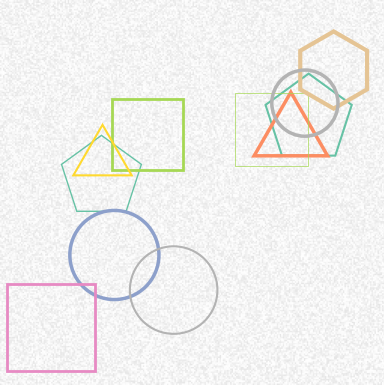[{"shape": "pentagon", "thickness": 1, "radius": 0.55, "center": [0.264, 0.539]}, {"shape": "pentagon", "thickness": 1.5, "radius": 0.59, "center": [0.802, 0.691]}, {"shape": "triangle", "thickness": 2.5, "radius": 0.55, "center": [0.755, 0.65]}, {"shape": "circle", "thickness": 2.5, "radius": 0.58, "center": [0.297, 0.338]}, {"shape": "square", "thickness": 2, "radius": 0.57, "center": [0.133, 0.15]}, {"shape": "square", "thickness": 0.5, "radius": 0.48, "center": [0.705, 0.663]}, {"shape": "square", "thickness": 2, "radius": 0.46, "center": [0.383, 0.65]}, {"shape": "triangle", "thickness": 1.5, "radius": 0.44, "center": [0.266, 0.588]}, {"shape": "hexagon", "thickness": 3, "radius": 0.5, "center": [0.867, 0.818]}, {"shape": "circle", "thickness": 2.5, "radius": 0.43, "center": [0.792, 0.732]}, {"shape": "circle", "thickness": 1.5, "radius": 0.57, "center": [0.451, 0.247]}]